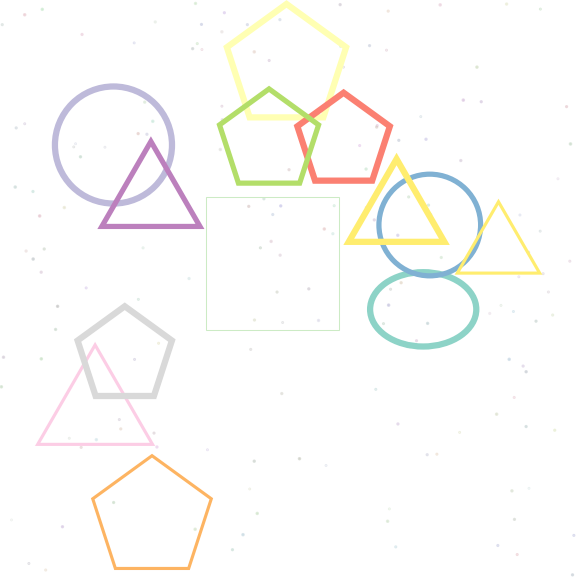[{"shape": "oval", "thickness": 3, "radius": 0.46, "center": [0.733, 0.463]}, {"shape": "pentagon", "thickness": 3, "radius": 0.54, "center": [0.496, 0.884]}, {"shape": "circle", "thickness": 3, "radius": 0.51, "center": [0.196, 0.748]}, {"shape": "pentagon", "thickness": 3, "radius": 0.42, "center": [0.595, 0.754]}, {"shape": "circle", "thickness": 2.5, "radius": 0.44, "center": [0.744, 0.61]}, {"shape": "pentagon", "thickness": 1.5, "radius": 0.54, "center": [0.263, 0.102]}, {"shape": "pentagon", "thickness": 2.5, "radius": 0.45, "center": [0.466, 0.755]}, {"shape": "triangle", "thickness": 1.5, "radius": 0.57, "center": [0.165, 0.287]}, {"shape": "pentagon", "thickness": 3, "radius": 0.43, "center": [0.216, 0.383]}, {"shape": "triangle", "thickness": 2.5, "radius": 0.49, "center": [0.261, 0.656]}, {"shape": "square", "thickness": 0.5, "radius": 0.57, "center": [0.472, 0.543]}, {"shape": "triangle", "thickness": 3, "radius": 0.48, "center": [0.687, 0.628]}, {"shape": "triangle", "thickness": 1.5, "radius": 0.41, "center": [0.863, 0.567]}]